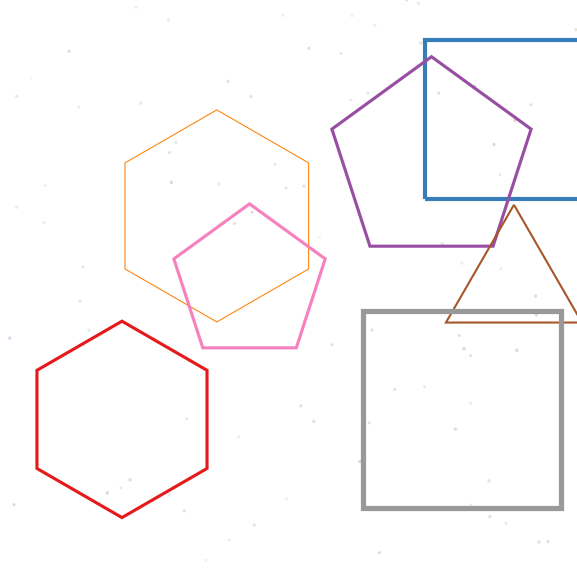[{"shape": "hexagon", "thickness": 1.5, "radius": 0.85, "center": [0.211, 0.273]}, {"shape": "square", "thickness": 2, "radius": 0.69, "center": [0.873, 0.793]}, {"shape": "pentagon", "thickness": 1.5, "radius": 0.91, "center": [0.747, 0.72]}, {"shape": "hexagon", "thickness": 0.5, "radius": 0.92, "center": [0.375, 0.625]}, {"shape": "triangle", "thickness": 1, "radius": 0.68, "center": [0.89, 0.509]}, {"shape": "pentagon", "thickness": 1.5, "radius": 0.69, "center": [0.432, 0.508]}, {"shape": "square", "thickness": 2.5, "radius": 0.86, "center": [0.8, 0.29]}]